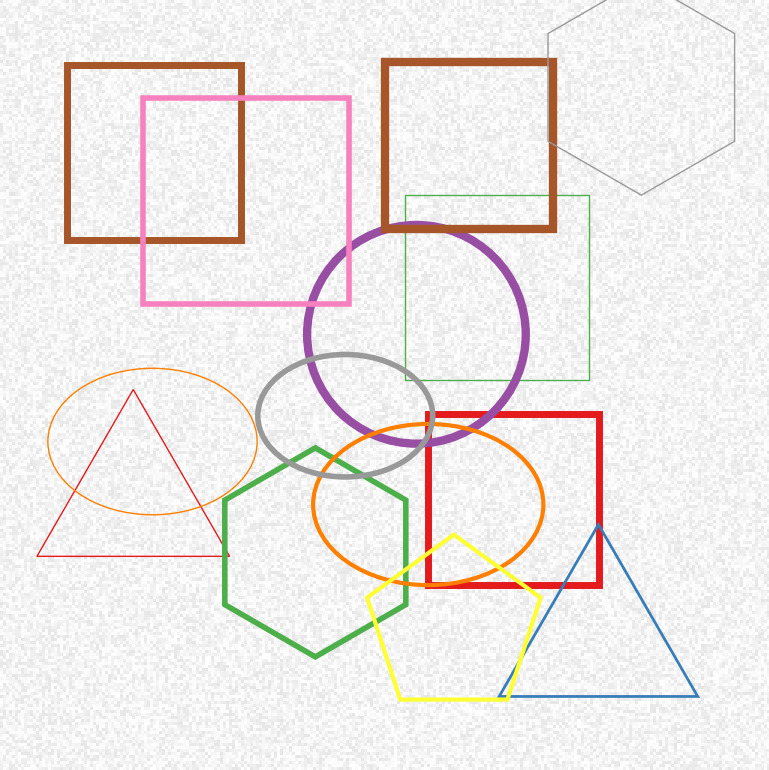[{"shape": "square", "thickness": 2.5, "radius": 0.56, "center": [0.667, 0.352]}, {"shape": "triangle", "thickness": 0.5, "radius": 0.72, "center": [0.173, 0.35]}, {"shape": "triangle", "thickness": 1, "radius": 0.74, "center": [0.777, 0.17]}, {"shape": "hexagon", "thickness": 2, "radius": 0.68, "center": [0.409, 0.283]}, {"shape": "square", "thickness": 0.5, "radius": 0.6, "center": [0.646, 0.627]}, {"shape": "circle", "thickness": 3, "radius": 0.71, "center": [0.541, 0.566]}, {"shape": "oval", "thickness": 1.5, "radius": 0.75, "center": [0.556, 0.345]}, {"shape": "oval", "thickness": 0.5, "radius": 0.68, "center": [0.198, 0.427]}, {"shape": "pentagon", "thickness": 1.5, "radius": 0.59, "center": [0.589, 0.187]}, {"shape": "square", "thickness": 2.5, "radius": 0.57, "center": [0.2, 0.802]}, {"shape": "square", "thickness": 3, "radius": 0.54, "center": [0.609, 0.811]}, {"shape": "square", "thickness": 2, "radius": 0.67, "center": [0.32, 0.739]}, {"shape": "oval", "thickness": 2, "radius": 0.57, "center": [0.448, 0.46]}, {"shape": "hexagon", "thickness": 0.5, "radius": 0.7, "center": [0.833, 0.886]}]